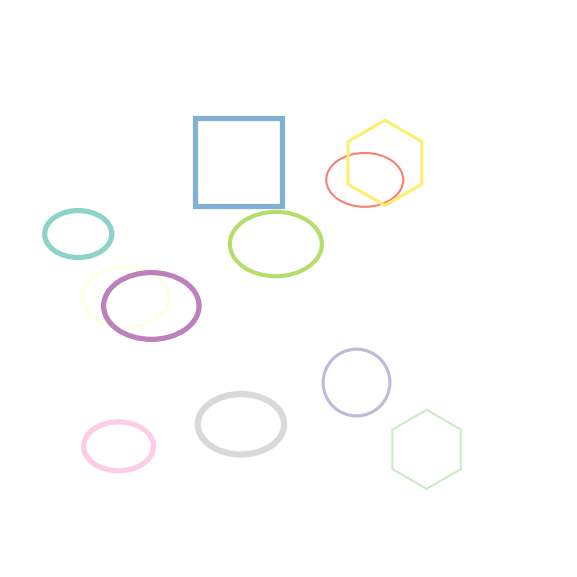[{"shape": "oval", "thickness": 2.5, "radius": 0.29, "center": [0.136, 0.594]}, {"shape": "oval", "thickness": 0.5, "radius": 0.37, "center": [0.217, 0.485]}, {"shape": "circle", "thickness": 1.5, "radius": 0.29, "center": [0.617, 0.337]}, {"shape": "oval", "thickness": 1, "radius": 0.33, "center": [0.632, 0.688]}, {"shape": "square", "thickness": 2.5, "radius": 0.38, "center": [0.413, 0.718]}, {"shape": "oval", "thickness": 2, "radius": 0.4, "center": [0.478, 0.577]}, {"shape": "oval", "thickness": 2.5, "radius": 0.3, "center": [0.205, 0.226]}, {"shape": "oval", "thickness": 3, "radius": 0.37, "center": [0.417, 0.264]}, {"shape": "oval", "thickness": 2.5, "radius": 0.41, "center": [0.262, 0.469]}, {"shape": "hexagon", "thickness": 1, "radius": 0.34, "center": [0.739, 0.221]}, {"shape": "hexagon", "thickness": 1.5, "radius": 0.37, "center": [0.667, 0.717]}]